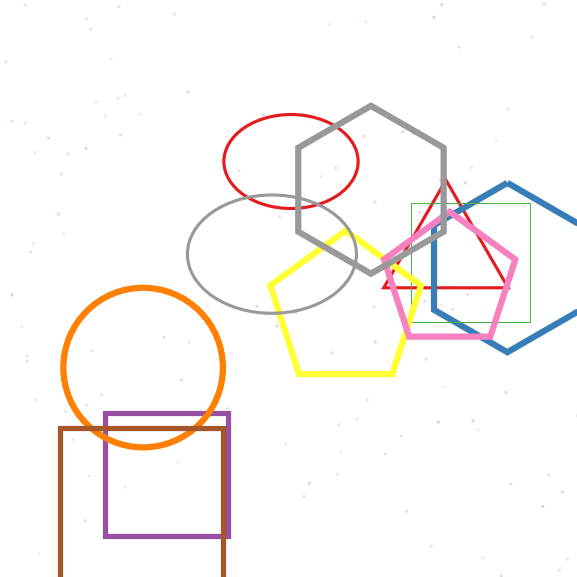[{"shape": "triangle", "thickness": 1.5, "radius": 0.62, "center": [0.772, 0.563]}, {"shape": "oval", "thickness": 1.5, "radius": 0.58, "center": [0.504, 0.719]}, {"shape": "hexagon", "thickness": 3, "radius": 0.73, "center": [0.879, 0.536]}, {"shape": "square", "thickness": 0.5, "radius": 0.51, "center": [0.814, 0.544]}, {"shape": "square", "thickness": 2.5, "radius": 0.53, "center": [0.288, 0.177]}, {"shape": "circle", "thickness": 3, "radius": 0.69, "center": [0.248, 0.363]}, {"shape": "pentagon", "thickness": 3, "radius": 0.69, "center": [0.598, 0.462]}, {"shape": "square", "thickness": 2.5, "radius": 0.7, "center": [0.245, 0.118]}, {"shape": "pentagon", "thickness": 3, "radius": 0.6, "center": [0.779, 0.513]}, {"shape": "hexagon", "thickness": 3, "radius": 0.73, "center": [0.642, 0.671]}, {"shape": "oval", "thickness": 1.5, "radius": 0.73, "center": [0.471, 0.559]}]